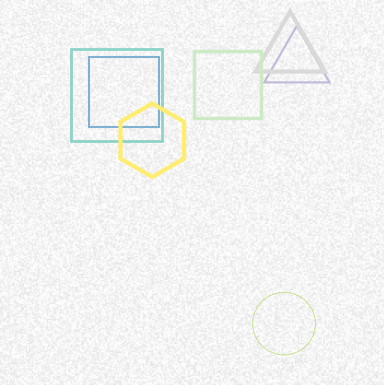[{"shape": "square", "thickness": 2, "radius": 0.6, "center": [0.303, 0.752]}, {"shape": "triangle", "thickness": 1.5, "radius": 0.49, "center": [0.771, 0.835]}, {"shape": "square", "thickness": 1.5, "radius": 0.46, "center": [0.322, 0.761]}, {"shape": "circle", "thickness": 0.5, "radius": 0.41, "center": [0.738, 0.159]}, {"shape": "triangle", "thickness": 3, "radius": 0.52, "center": [0.754, 0.866]}, {"shape": "square", "thickness": 2.5, "radius": 0.44, "center": [0.591, 0.781]}, {"shape": "hexagon", "thickness": 3, "radius": 0.48, "center": [0.396, 0.636]}]